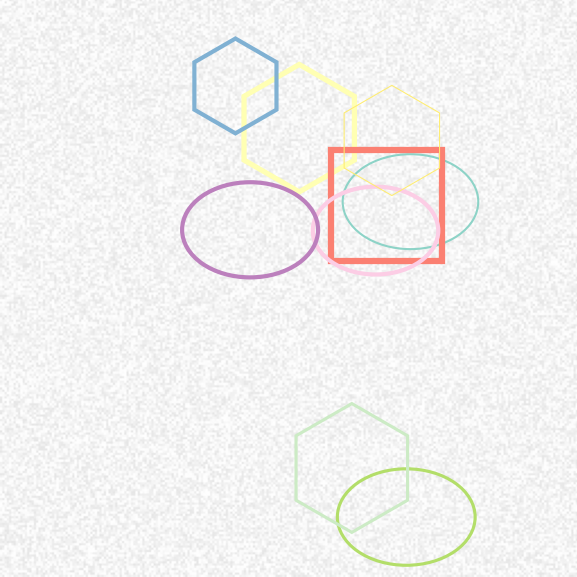[{"shape": "oval", "thickness": 1, "radius": 0.59, "center": [0.711, 0.65]}, {"shape": "hexagon", "thickness": 2.5, "radius": 0.55, "center": [0.518, 0.777]}, {"shape": "square", "thickness": 3, "radius": 0.48, "center": [0.67, 0.644]}, {"shape": "hexagon", "thickness": 2, "radius": 0.41, "center": [0.408, 0.85]}, {"shape": "oval", "thickness": 1.5, "radius": 0.6, "center": [0.703, 0.104]}, {"shape": "oval", "thickness": 2, "radius": 0.54, "center": [0.65, 0.6]}, {"shape": "oval", "thickness": 2, "radius": 0.59, "center": [0.433, 0.601]}, {"shape": "hexagon", "thickness": 1.5, "radius": 0.56, "center": [0.609, 0.189]}, {"shape": "hexagon", "thickness": 0.5, "radius": 0.48, "center": [0.679, 0.756]}]